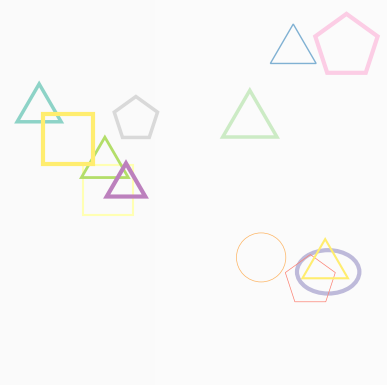[{"shape": "triangle", "thickness": 2.5, "radius": 0.33, "center": [0.101, 0.716]}, {"shape": "square", "thickness": 1.5, "radius": 0.32, "center": [0.278, 0.507]}, {"shape": "oval", "thickness": 3, "radius": 0.4, "center": [0.847, 0.294]}, {"shape": "pentagon", "thickness": 0.5, "radius": 0.34, "center": [0.801, 0.271]}, {"shape": "triangle", "thickness": 1, "radius": 0.34, "center": [0.757, 0.869]}, {"shape": "circle", "thickness": 0.5, "radius": 0.32, "center": [0.674, 0.331]}, {"shape": "triangle", "thickness": 2, "radius": 0.35, "center": [0.271, 0.574]}, {"shape": "pentagon", "thickness": 3, "radius": 0.42, "center": [0.894, 0.879]}, {"shape": "pentagon", "thickness": 2.5, "radius": 0.29, "center": [0.351, 0.691]}, {"shape": "triangle", "thickness": 3, "radius": 0.29, "center": [0.325, 0.518]}, {"shape": "triangle", "thickness": 2.5, "radius": 0.4, "center": [0.645, 0.685]}, {"shape": "square", "thickness": 3, "radius": 0.32, "center": [0.176, 0.639]}, {"shape": "triangle", "thickness": 1.5, "radius": 0.34, "center": [0.839, 0.311]}]